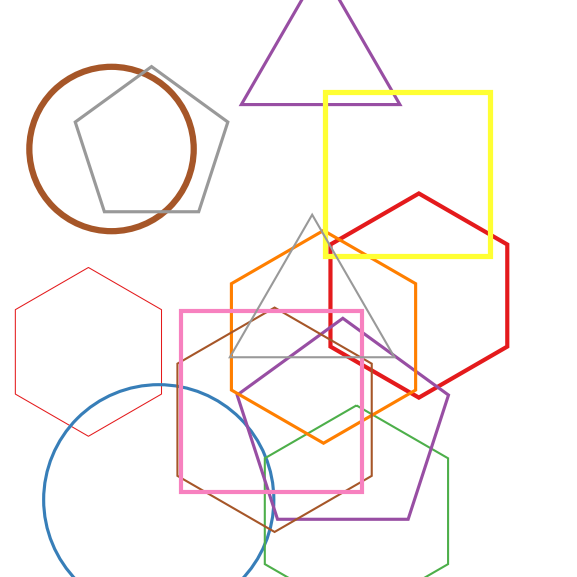[{"shape": "hexagon", "thickness": 2, "radius": 0.88, "center": [0.725, 0.487]}, {"shape": "hexagon", "thickness": 0.5, "radius": 0.73, "center": [0.153, 0.39]}, {"shape": "circle", "thickness": 1.5, "radius": 1.0, "center": [0.275, 0.134]}, {"shape": "hexagon", "thickness": 1, "radius": 0.92, "center": [0.617, 0.114]}, {"shape": "triangle", "thickness": 1.5, "radius": 0.79, "center": [0.555, 0.897]}, {"shape": "pentagon", "thickness": 1.5, "radius": 0.96, "center": [0.594, 0.256]}, {"shape": "hexagon", "thickness": 1.5, "radius": 0.92, "center": [0.56, 0.416]}, {"shape": "square", "thickness": 2.5, "radius": 0.71, "center": [0.706, 0.698]}, {"shape": "circle", "thickness": 3, "radius": 0.71, "center": [0.193, 0.741]}, {"shape": "hexagon", "thickness": 1, "radius": 0.97, "center": [0.475, 0.272]}, {"shape": "square", "thickness": 2, "radius": 0.78, "center": [0.47, 0.304]}, {"shape": "triangle", "thickness": 1, "radius": 0.82, "center": [0.541, 0.463]}, {"shape": "pentagon", "thickness": 1.5, "radius": 0.69, "center": [0.262, 0.745]}]